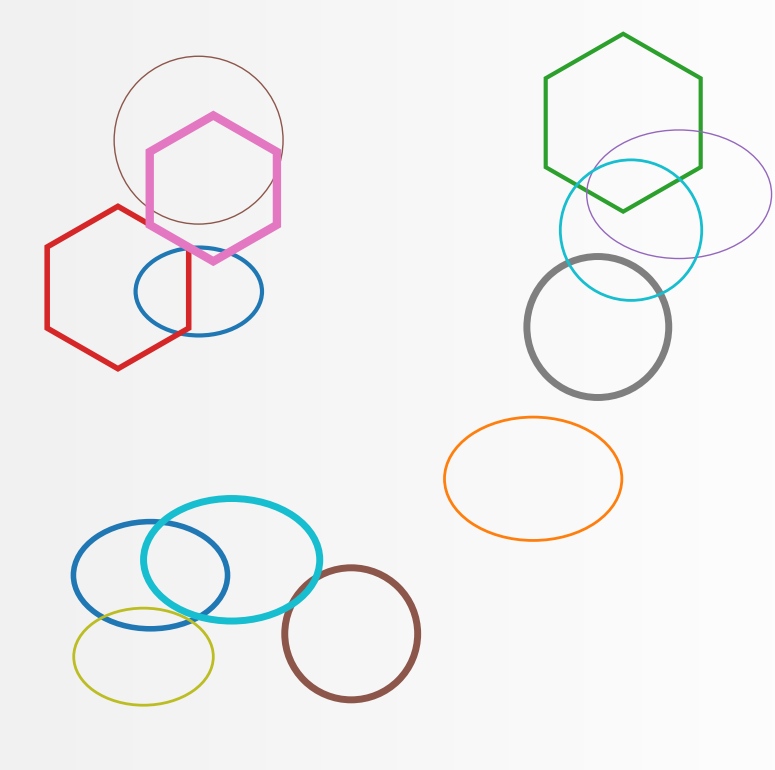[{"shape": "oval", "thickness": 2, "radius": 0.5, "center": [0.194, 0.253]}, {"shape": "oval", "thickness": 1.5, "radius": 0.41, "center": [0.257, 0.621]}, {"shape": "oval", "thickness": 1, "radius": 0.57, "center": [0.688, 0.378]}, {"shape": "hexagon", "thickness": 1.5, "radius": 0.58, "center": [0.804, 0.841]}, {"shape": "hexagon", "thickness": 2, "radius": 0.53, "center": [0.152, 0.627]}, {"shape": "oval", "thickness": 0.5, "radius": 0.6, "center": [0.876, 0.748]}, {"shape": "circle", "thickness": 2.5, "radius": 0.43, "center": [0.453, 0.177]}, {"shape": "circle", "thickness": 0.5, "radius": 0.54, "center": [0.256, 0.818]}, {"shape": "hexagon", "thickness": 3, "radius": 0.47, "center": [0.275, 0.755]}, {"shape": "circle", "thickness": 2.5, "radius": 0.46, "center": [0.771, 0.575]}, {"shape": "oval", "thickness": 1, "radius": 0.45, "center": [0.185, 0.147]}, {"shape": "oval", "thickness": 2.5, "radius": 0.57, "center": [0.299, 0.273]}, {"shape": "circle", "thickness": 1, "radius": 0.46, "center": [0.814, 0.701]}]